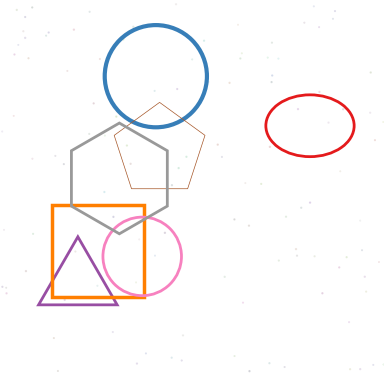[{"shape": "oval", "thickness": 2, "radius": 0.57, "center": [0.805, 0.673]}, {"shape": "circle", "thickness": 3, "radius": 0.66, "center": [0.405, 0.802]}, {"shape": "triangle", "thickness": 2, "radius": 0.59, "center": [0.202, 0.267]}, {"shape": "square", "thickness": 2.5, "radius": 0.6, "center": [0.254, 0.348]}, {"shape": "pentagon", "thickness": 0.5, "radius": 0.62, "center": [0.415, 0.61]}, {"shape": "circle", "thickness": 2, "radius": 0.51, "center": [0.369, 0.334]}, {"shape": "hexagon", "thickness": 2, "radius": 0.72, "center": [0.31, 0.537]}]